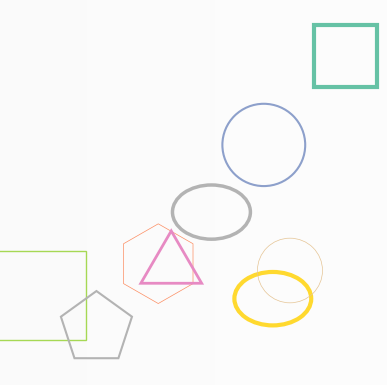[{"shape": "square", "thickness": 3, "radius": 0.4, "center": [0.892, 0.854]}, {"shape": "hexagon", "thickness": 0.5, "radius": 0.52, "center": [0.408, 0.315]}, {"shape": "circle", "thickness": 1.5, "radius": 0.53, "center": [0.681, 0.624]}, {"shape": "triangle", "thickness": 2, "radius": 0.45, "center": [0.442, 0.31]}, {"shape": "square", "thickness": 1, "radius": 0.58, "center": [0.107, 0.232]}, {"shape": "oval", "thickness": 3, "radius": 0.5, "center": [0.704, 0.224]}, {"shape": "circle", "thickness": 0.5, "radius": 0.42, "center": [0.748, 0.297]}, {"shape": "oval", "thickness": 2.5, "radius": 0.5, "center": [0.546, 0.449]}, {"shape": "pentagon", "thickness": 1.5, "radius": 0.48, "center": [0.249, 0.148]}]